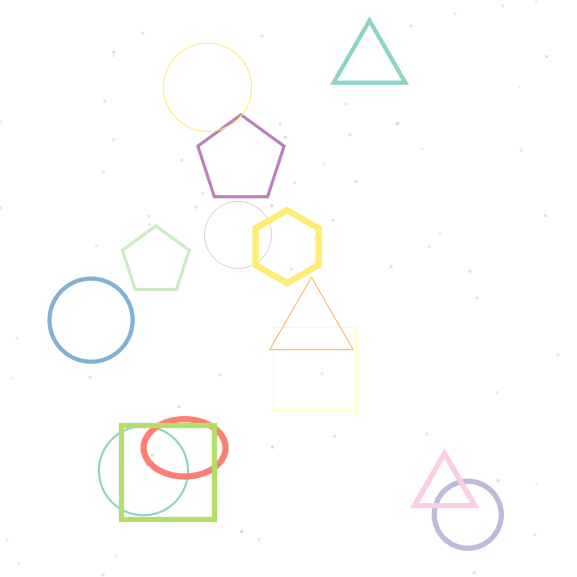[{"shape": "triangle", "thickness": 2, "radius": 0.36, "center": [0.64, 0.892]}, {"shape": "circle", "thickness": 1, "radius": 0.39, "center": [0.248, 0.184]}, {"shape": "square", "thickness": 0.5, "radius": 0.36, "center": [0.544, 0.361]}, {"shape": "circle", "thickness": 2.5, "radius": 0.29, "center": [0.81, 0.108]}, {"shape": "oval", "thickness": 3, "radius": 0.35, "center": [0.32, 0.224]}, {"shape": "circle", "thickness": 2, "radius": 0.36, "center": [0.158, 0.445]}, {"shape": "triangle", "thickness": 0.5, "radius": 0.42, "center": [0.539, 0.435]}, {"shape": "square", "thickness": 2.5, "radius": 0.4, "center": [0.29, 0.182]}, {"shape": "triangle", "thickness": 2.5, "radius": 0.3, "center": [0.77, 0.154]}, {"shape": "circle", "thickness": 0.5, "radius": 0.29, "center": [0.412, 0.592]}, {"shape": "pentagon", "thickness": 1.5, "radius": 0.39, "center": [0.417, 0.722]}, {"shape": "pentagon", "thickness": 1.5, "radius": 0.3, "center": [0.27, 0.547]}, {"shape": "hexagon", "thickness": 3, "radius": 0.32, "center": [0.497, 0.572]}, {"shape": "circle", "thickness": 0.5, "radius": 0.38, "center": [0.359, 0.848]}]